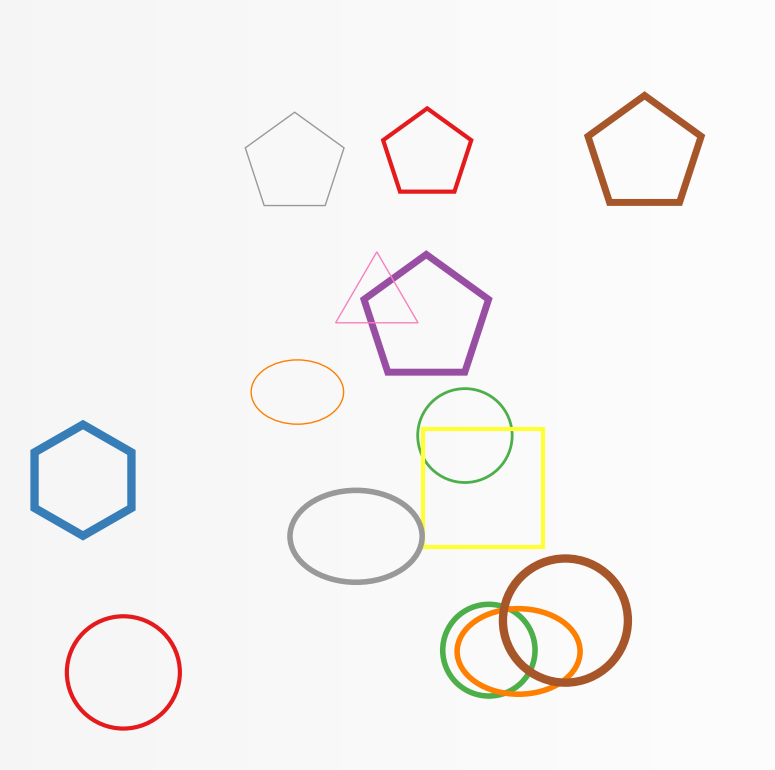[{"shape": "pentagon", "thickness": 1.5, "radius": 0.3, "center": [0.551, 0.799]}, {"shape": "circle", "thickness": 1.5, "radius": 0.36, "center": [0.159, 0.127]}, {"shape": "hexagon", "thickness": 3, "radius": 0.36, "center": [0.107, 0.376]}, {"shape": "circle", "thickness": 1, "radius": 0.3, "center": [0.6, 0.434]}, {"shape": "circle", "thickness": 2, "radius": 0.3, "center": [0.631, 0.156]}, {"shape": "pentagon", "thickness": 2.5, "radius": 0.42, "center": [0.55, 0.585]}, {"shape": "oval", "thickness": 0.5, "radius": 0.3, "center": [0.384, 0.491]}, {"shape": "oval", "thickness": 2, "radius": 0.4, "center": [0.669, 0.154]}, {"shape": "square", "thickness": 1.5, "radius": 0.39, "center": [0.623, 0.366]}, {"shape": "pentagon", "thickness": 2.5, "radius": 0.38, "center": [0.832, 0.799]}, {"shape": "circle", "thickness": 3, "radius": 0.4, "center": [0.73, 0.194]}, {"shape": "triangle", "thickness": 0.5, "radius": 0.31, "center": [0.486, 0.611]}, {"shape": "oval", "thickness": 2, "radius": 0.43, "center": [0.459, 0.303]}, {"shape": "pentagon", "thickness": 0.5, "radius": 0.33, "center": [0.38, 0.787]}]